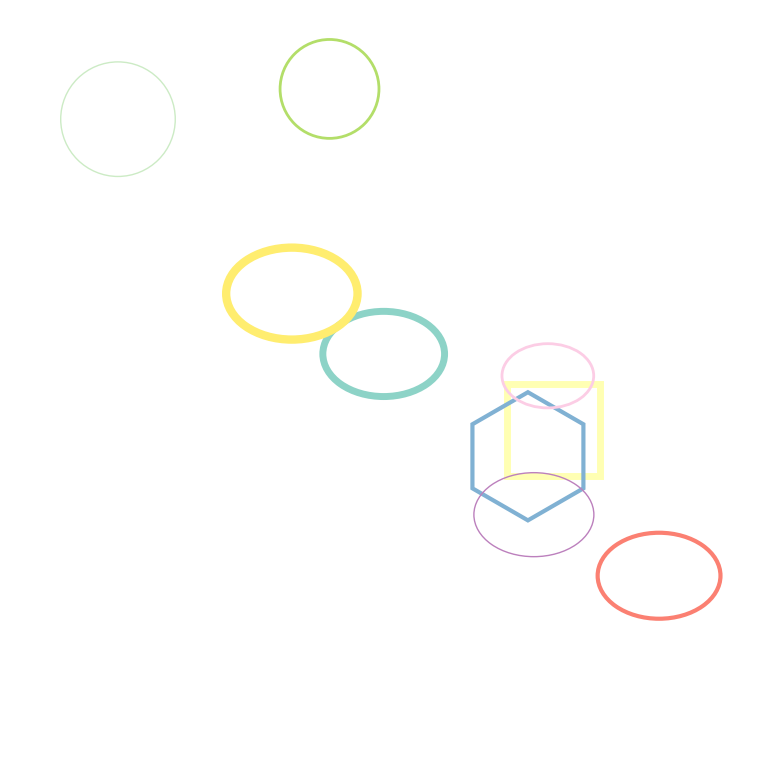[{"shape": "oval", "thickness": 2.5, "radius": 0.4, "center": [0.498, 0.54]}, {"shape": "square", "thickness": 2.5, "radius": 0.3, "center": [0.719, 0.441]}, {"shape": "oval", "thickness": 1.5, "radius": 0.4, "center": [0.856, 0.252]}, {"shape": "hexagon", "thickness": 1.5, "radius": 0.42, "center": [0.686, 0.407]}, {"shape": "circle", "thickness": 1, "radius": 0.32, "center": [0.428, 0.885]}, {"shape": "oval", "thickness": 1, "radius": 0.3, "center": [0.711, 0.512]}, {"shape": "oval", "thickness": 0.5, "radius": 0.39, "center": [0.693, 0.332]}, {"shape": "circle", "thickness": 0.5, "radius": 0.37, "center": [0.153, 0.845]}, {"shape": "oval", "thickness": 3, "radius": 0.43, "center": [0.379, 0.619]}]